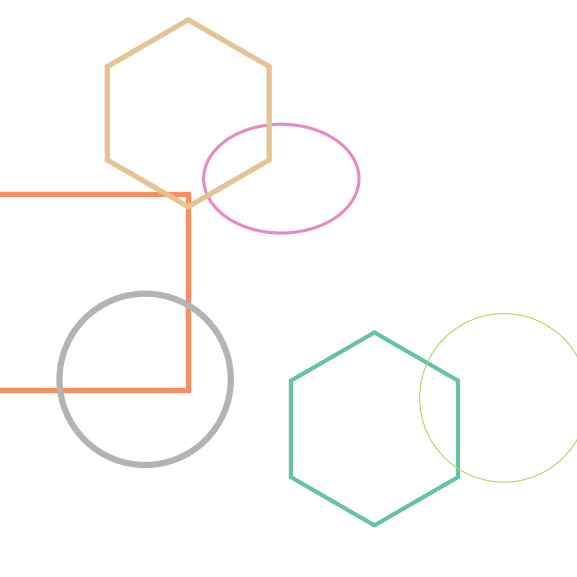[{"shape": "hexagon", "thickness": 2, "radius": 0.84, "center": [0.648, 0.256]}, {"shape": "square", "thickness": 2.5, "radius": 0.85, "center": [0.155, 0.494]}, {"shape": "oval", "thickness": 1.5, "radius": 0.67, "center": [0.487, 0.69]}, {"shape": "circle", "thickness": 0.5, "radius": 0.73, "center": [0.873, 0.31]}, {"shape": "hexagon", "thickness": 2.5, "radius": 0.81, "center": [0.326, 0.803]}, {"shape": "circle", "thickness": 3, "radius": 0.74, "center": [0.251, 0.342]}]